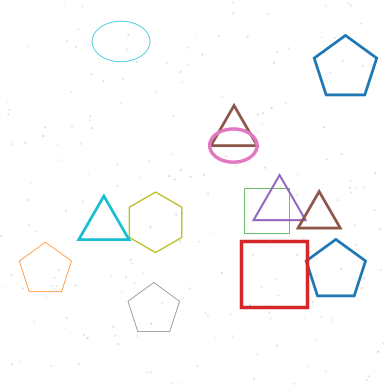[{"shape": "pentagon", "thickness": 2, "radius": 0.43, "center": [0.897, 0.823]}, {"shape": "pentagon", "thickness": 2, "radius": 0.41, "center": [0.872, 0.297]}, {"shape": "pentagon", "thickness": 0.5, "radius": 0.36, "center": [0.118, 0.3]}, {"shape": "square", "thickness": 0.5, "radius": 0.29, "center": [0.693, 0.453]}, {"shape": "square", "thickness": 2.5, "radius": 0.43, "center": [0.711, 0.288]}, {"shape": "triangle", "thickness": 1.5, "radius": 0.39, "center": [0.726, 0.467]}, {"shape": "triangle", "thickness": 2, "radius": 0.35, "center": [0.608, 0.656]}, {"shape": "triangle", "thickness": 2, "radius": 0.32, "center": [0.829, 0.439]}, {"shape": "oval", "thickness": 2.5, "radius": 0.31, "center": [0.606, 0.622]}, {"shape": "pentagon", "thickness": 0.5, "radius": 0.35, "center": [0.399, 0.196]}, {"shape": "hexagon", "thickness": 1, "radius": 0.39, "center": [0.404, 0.423]}, {"shape": "triangle", "thickness": 2, "radius": 0.38, "center": [0.27, 0.415]}, {"shape": "oval", "thickness": 0.5, "radius": 0.38, "center": [0.314, 0.892]}]